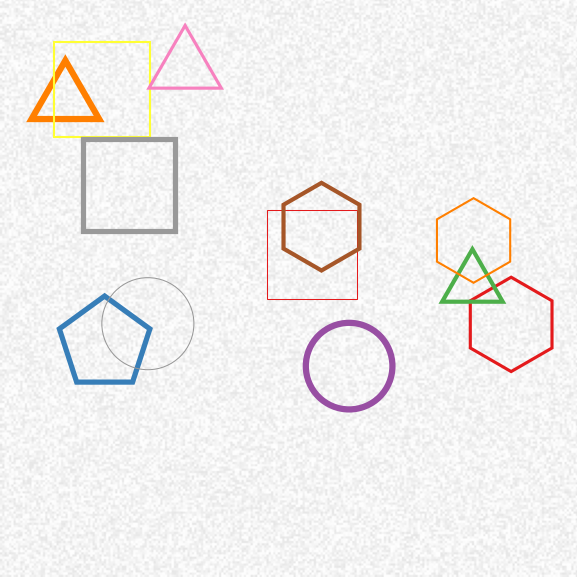[{"shape": "square", "thickness": 0.5, "radius": 0.39, "center": [0.54, 0.559]}, {"shape": "hexagon", "thickness": 1.5, "radius": 0.41, "center": [0.885, 0.437]}, {"shape": "pentagon", "thickness": 2.5, "radius": 0.41, "center": [0.181, 0.404]}, {"shape": "triangle", "thickness": 2, "radius": 0.3, "center": [0.818, 0.507]}, {"shape": "circle", "thickness": 3, "radius": 0.37, "center": [0.605, 0.365]}, {"shape": "hexagon", "thickness": 1, "radius": 0.37, "center": [0.82, 0.583]}, {"shape": "triangle", "thickness": 3, "radius": 0.34, "center": [0.113, 0.827]}, {"shape": "square", "thickness": 1, "radius": 0.41, "center": [0.177, 0.844]}, {"shape": "hexagon", "thickness": 2, "radius": 0.38, "center": [0.557, 0.607]}, {"shape": "triangle", "thickness": 1.5, "radius": 0.36, "center": [0.321, 0.883]}, {"shape": "square", "thickness": 2.5, "radius": 0.4, "center": [0.223, 0.678]}, {"shape": "circle", "thickness": 0.5, "radius": 0.4, "center": [0.256, 0.439]}]